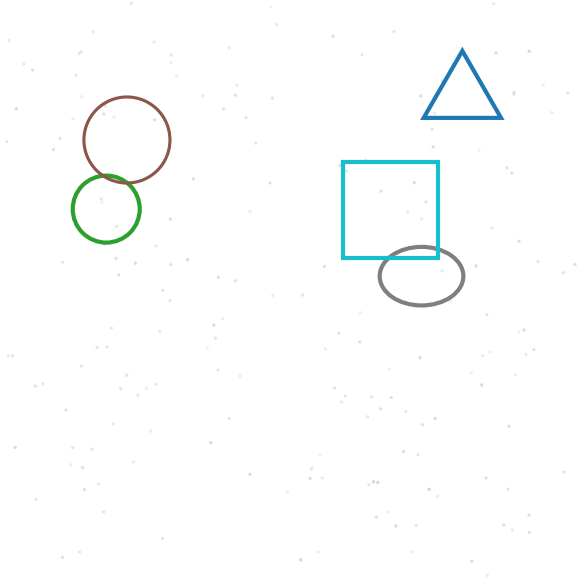[{"shape": "triangle", "thickness": 2, "radius": 0.39, "center": [0.801, 0.834]}, {"shape": "circle", "thickness": 2, "radius": 0.29, "center": [0.184, 0.637]}, {"shape": "circle", "thickness": 1.5, "radius": 0.37, "center": [0.22, 0.757]}, {"shape": "oval", "thickness": 2, "radius": 0.36, "center": [0.73, 0.521]}, {"shape": "square", "thickness": 2, "radius": 0.41, "center": [0.676, 0.635]}]